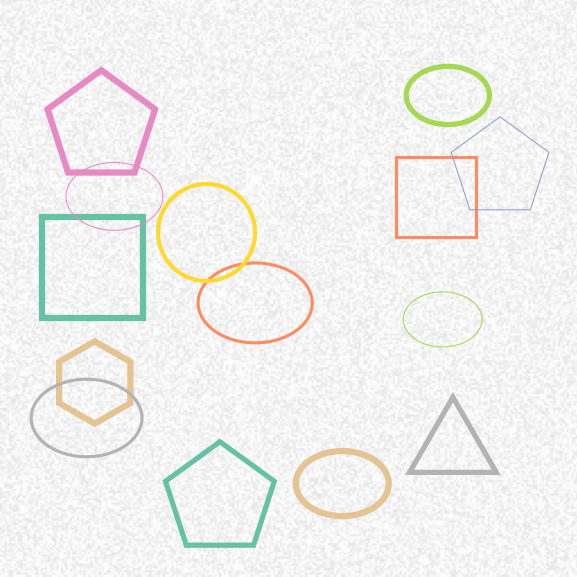[{"shape": "square", "thickness": 3, "radius": 0.44, "center": [0.16, 0.536]}, {"shape": "pentagon", "thickness": 2.5, "radius": 0.5, "center": [0.381, 0.135]}, {"shape": "square", "thickness": 1.5, "radius": 0.35, "center": [0.755, 0.658]}, {"shape": "oval", "thickness": 1.5, "radius": 0.49, "center": [0.442, 0.475]}, {"shape": "pentagon", "thickness": 0.5, "radius": 0.45, "center": [0.866, 0.708]}, {"shape": "oval", "thickness": 0.5, "radius": 0.42, "center": [0.198, 0.659]}, {"shape": "pentagon", "thickness": 3, "radius": 0.49, "center": [0.175, 0.78]}, {"shape": "oval", "thickness": 0.5, "radius": 0.34, "center": [0.767, 0.446]}, {"shape": "oval", "thickness": 2.5, "radius": 0.36, "center": [0.775, 0.834]}, {"shape": "circle", "thickness": 2, "radius": 0.42, "center": [0.358, 0.597]}, {"shape": "oval", "thickness": 3, "radius": 0.4, "center": [0.593, 0.162]}, {"shape": "hexagon", "thickness": 3, "radius": 0.36, "center": [0.164, 0.337]}, {"shape": "triangle", "thickness": 2.5, "radius": 0.43, "center": [0.784, 0.225]}, {"shape": "oval", "thickness": 1.5, "radius": 0.48, "center": [0.15, 0.275]}]